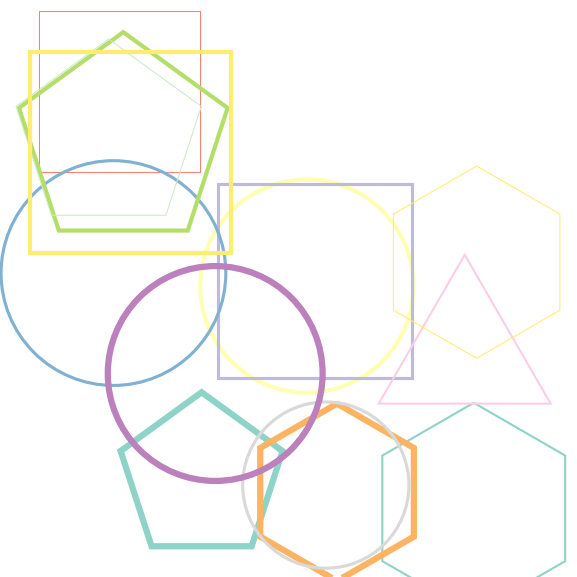[{"shape": "hexagon", "thickness": 1, "radius": 0.91, "center": [0.82, 0.119]}, {"shape": "pentagon", "thickness": 3, "radius": 0.74, "center": [0.349, 0.172]}, {"shape": "circle", "thickness": 2, "radius": 0.92, "center": [0.531, 0.504]}, {"shape": "square", "thickness": 1.5, "radius": 0.84, "center": [0.545, 0.512]}, {"shape": "square", "thickness": 0.5, "radius": 0.7, "center": [0.206, 0.84]}, {"shape": "circle", "thickness": 1.5, "radius": 0.97, "center": [0.196, 0.526]}, {"shape": "hexagon", "thickness": 3, "radius": 0.77, "center": [0.584, 0.147]}, {"shape": "pentagon", "thickness": 2, "radius": 0.95, "center": [0.214, 0.754]}, {"shape": "triangle", "thickness": 1, "radius": 0.86, "center": [0.805, 0.386]}, {"shape": "circle", "thickness": 1.5, "radius": 0.72, "center": [0.564, 0.159]}, {"shape": "circle", "thickness": 3, "radius": 0.93, "center": [0.373, 0.352]}, {"shape": "pentagon", "thickness": 0.5, "radius": 0.84, "center": [0.188, 0.763]}, {"shape": "square", "thickness": 2, "radius": 0.87, "center": [0.226, 0.735]}, {"shape": "hexagon", "thickness": 0.5, "radius": 0.83, "center": [0.825, 0.545]}]